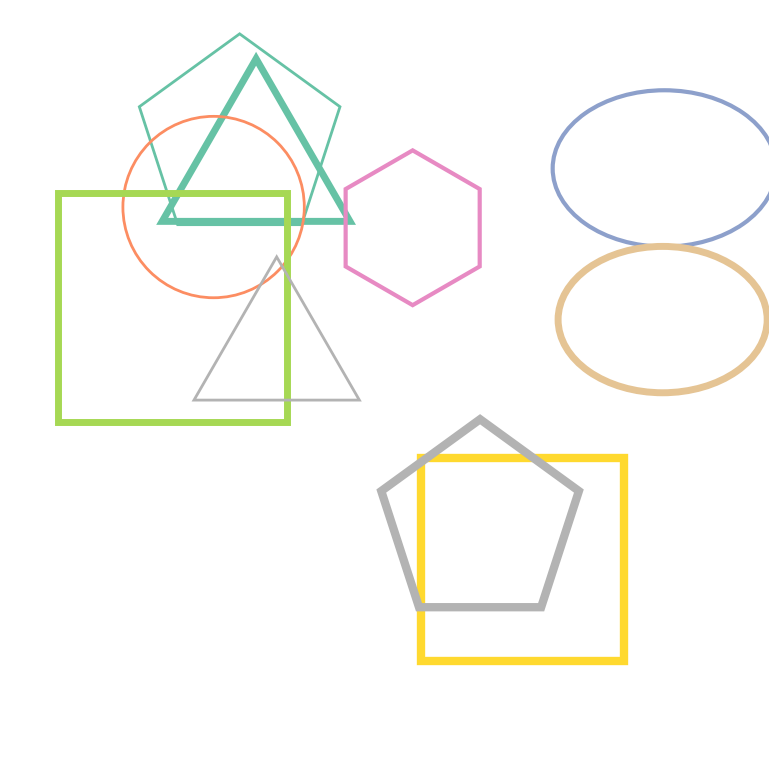[{"shape": "triangle", "thickness": 2.5, "radius": 0.7, "center": [0.333, 0.783]}, {"shape": "pentagon", "thickness": 1, "radius": 0.69, "center": [0.311, 0.819]}, {"shape": "circle", "thickness": 1, "radius": 0.59, "center": [0.277, 0.731]}, {"shape": "oval", "thickness": 1.5, "radius": 0.73, "center": [0.863, 0.781]}, {"shape": "hexagon", "thickness": 1.5, "radius": 0.5, "center": [0.536, 0.704]}, {"shape": "square", "thickness": 2.5, "radius": 0.74, "center": [0.224, 0.601]}, {"shape": "square", "thickness": 3, "radius": 0.66, "center": [0.679, 0.273]}, {"shape": "oval", "thickness": 2.5, "radius": 0.68, "center": [0.861, 0.585]}, {"shape": "triangle", "thickness": 1, "radius": 0.62, "center": [0.359, 0.542]}, {"shape": "pentagon", "thickness": 3, "radius": 0.67, "center": [0.623, 0.321]}]